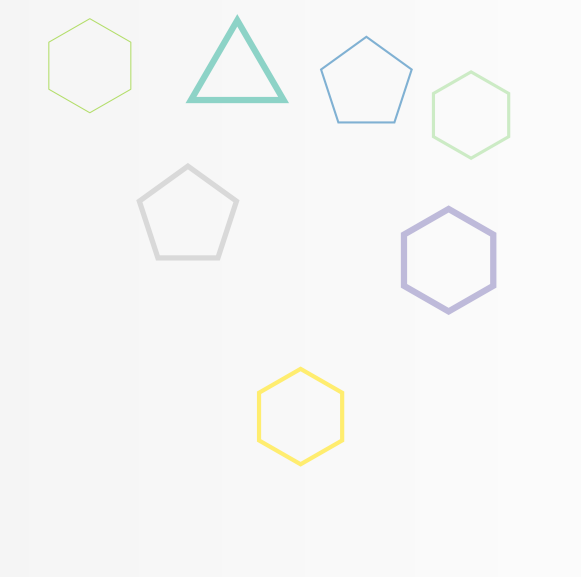[{"shape": "triangle", "thickness": 3, "radius": 0.46, "center": [0.408, 0.872]}, {"shape": "hexagon", "thickness": 3, "radius": 0.44, "center": [0.772, 0.549]}, {"shape": "pentagon", "thickness": 1, "radius": 0.41, "center": [0.63, 0.853]}, {"shape": "hexagon", "thickness": 0.5, "radius": 0.41, "center": [0.155, 0.885]}, {"shape": "pentagon", "thickness": 2.5, "radius": 0.44, "center": [0.323, 0.624]}, {"shape": "hexagon", "thickness": 1.5, "radius": 0.37, "center": [0.81, 0.8]}, {"shape": "hexagon", "thickness": 2, "radius": 0.41, "center": [0.517, 0.278]}]